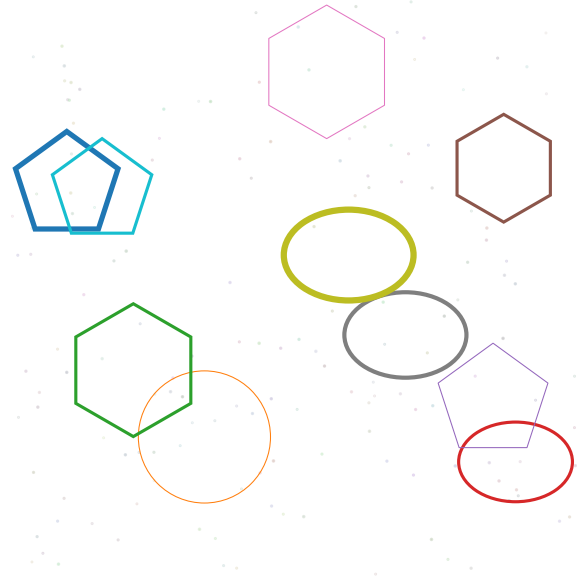[{"shape": "pentagon", "thickness": 2.5, "radius": 0.47, "center": [0.116, 0.678]}, {"shape": "circle", "thickness": 0.5, "radius": 0.57, "center": [0.354, 0.243]}, {"shape": "hexagon", "thickness": 1.5, "radius": 0.57, "center": [0.231, 0.358]}, {"shape": "oval", "thickness": 1.5, "radius": 0.49, "center": [0.893, 0.199]}, {"shape": "pentagon", "thickness": 0.5, "radius": 0.5, "center": [0.854, 0.305]}, {"shape": "hexagon", "thickness": 1.5, "radius": 0.47, "center": [0.872, 0.708]}, {"shape": "hexagon", "thickness": 0.5, "radius": 0.58, "center": [0.566, 0.875]}, {"shape": "oval", "thickness": 2, "radius": 0.53, "center": [0.702, 0.419]}, {"shape": "oval", "thickness": 3, "radius": 0.56, "center": [0.604, 0.558]}, {"shape": "pentagon", "thickness": 1.5, "radius": 0.45, "center": [0.177, 0.669]}]